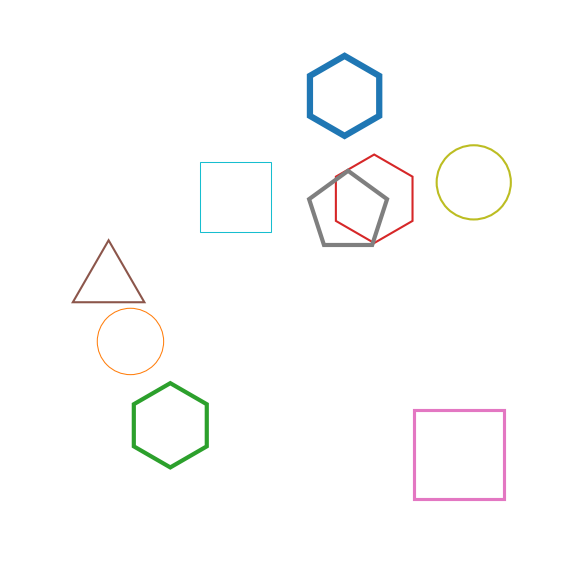[{"shape": "hexagon", "thickness": 3, "radius": 0.35, "center": [0.597, 0.833]}, {"shape": "circle", "thickness": 0.5, "radius": 0.29, "center": [0.226, 0.408]}, {"shape": "hexagon", "thickness": 2, "radius": 0.36, "center": [0.295, 0.263]}, {"shape": "hexagon", "thickness": 1, "radius": 0.38, "center": [0.648, 0.655]}, {"shape": "triangle", "thickness": 1, "radius": 0.36, "center": [0.188, 0.512]}, {"shape": "square", "thickness": 1.5, "radius": 0.39, "center": [0.795, 0.212]}, {"shape": "pentagon", "thickness": 2, "radius": 0.35, "center": [0.603, 0.632]}, {"shape": "circle", "thickness": 1, "radius": 0.32, "center": [0.82, 0.683]}, {"shape": "square", "thickness": 0.5, "radius": 0.3, "center": [0.408, 0.658]}]